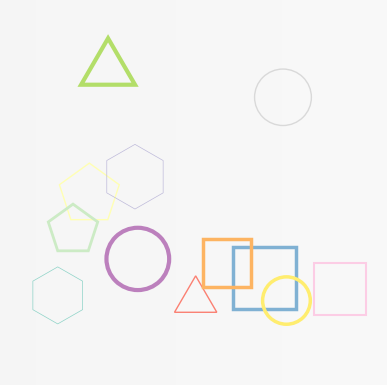[{"shape": "hexagon", "thickness": 0.5, "radius": 0.37, "center": [0.149, 0.233]}, {"shape": "pentagon", "thickness": 1, "radius": 0.41, "center": [0.231, 0.495]}, {"shape": "hexagon", "thickness": 0.5, "radius": 0.42, "center": [0.348, 0.541]}, {"shape": "triangle", "thickness": 1, "radius": 0.32, "center": [0.505, 0.22]}, {"shape": "square", "thickness": 2.5, "radius": 0.4, "center": [0.683, 0.277]}, {"shape": "square", "thickness": 2.5, "radius": 0.31, "center": [0.585, 0.317]}, {"shape": "triangle", "thickness": 3, "radius": 0.4, "center": [0.279, 0.82]}, {"shape": "square", "thickness": 1.5, "radius": 0.34, "center": [0.878, 0.25]}, {"shape": "circle", "thickness": 1, "radius": 0.37, "center": [0.73, 0.747]}, {"shape": "circle", "thickness": 3, "radius": 0.4, "center": [0.356, 0.327]}, {"shape": "pentagon", "thickness": 2, "radius": 0.34, "center": [0.188, 0.403]}, {"shape": "circle", "thickness": 2.5, "radius": 0.31, "center": [0.739, 0.219]}]